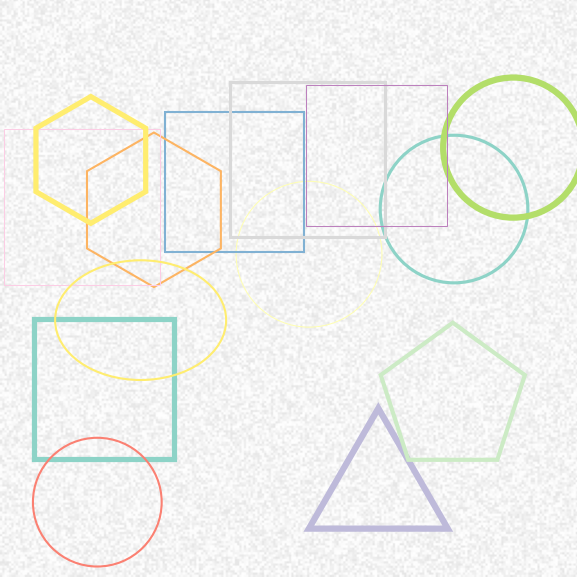[{"shape": "square", "thickness": 2.5, "radius": 0.6, "center": [0.181, 0.325]}, {"shape": "circle", "thickness": 1.5, "radius": 0.64, "center": [0.786, 0.637]}, {"shape": "circle", "thickness": 0.5, "radius": 0.63, "center": [0.535, 0.559]}, {"shape": "triangle", "thickness": 3, "radius": 0.69, "center": [0.655, 0.153]}, {"shape": "circle", "thickness": 1, "radius": 0.56, "center": [0.168, 0.13]}, {"shape": "square", "thickness": 1, "radius": 0.6, "center": [0.407, 0.684]}, {"shape": "hexagon", "thickness": 1, "radius": 0.67, "center": [0.267, 0.636]}, {"shape": "circle", "thickness": 3, "radius": 0.61, "center": [0.889, 0.744]}, {"shape": "square", "thickness": 0.5, "radius": 0.67, "center": [0.142, 0.641]}, {"shape": "square", "thickness": 1.5, "radius": 0.67, "center": [0.533, 0.723]}, {"shape": "square", "thickness": 0.5, "radius": 0.61, "center": [0.652, 0.73]}, {"shape": "pentagon", "thickness": 2, "radius": 0.66, "center": [0.784, 0.309]}, {"shape": "oval", "thickness": 1, "radius": 0.74, "center": [0.244, 0.445]}, {"shape": "hexagon", "thickness": 2.5, "radius": 0.55, "center": [0.157, 0.722]}]